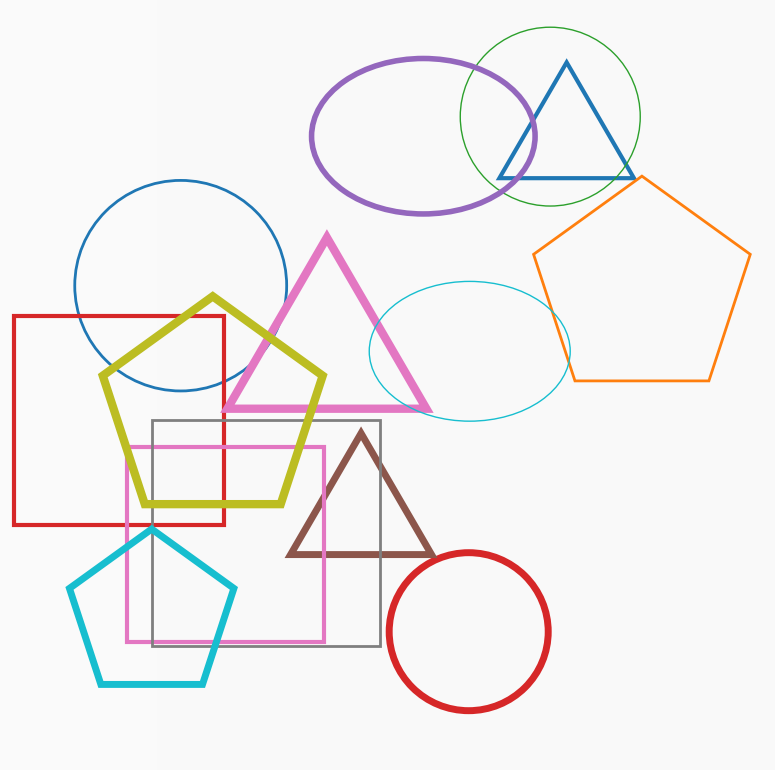[{"shape": "circle", "thickness": 1, "radius": 0.68, "center": [0.233, 0.629]}, {"shape": "triangle", "thickness": 1.5, "radius": 0.5, "center": [0.731, 0.819]}, {"shape": "pentagon", "thickness": 1, "radius": 0.74, "center": [0.828, 0.624]}, {"shape": "circle", "thickness": 0.5, "radius": 0.58, "center": [0.71, 0.849]}, {"shape": "square", "thickness": 1.5, "radius": 0.68, "center": [0.153, 0.454]}, {"shape": "circle", "thickness": 2.5, "radius": 0.51, "center": [0.605, 0.18]}, {"shape": "oval", "thickness": 2, "radius": 0.72, "center": [0.546, 0.823]}, {"shape": "triangle", "thickness": 2.5, "radius": 0.52, "center": [0.466, 0.332]}, {"shape": "square", "thickness": 1.5, "radius": 0.63, "center": [0.291, 0.293]}, {"shape": "triangle", "thickness": 3, "radius": 0.74, "center": [0.422, 0.543]}, {"shape": "square", "thickness": 1, "radius": 0.73, "center": [0.343, 0.307]}, {"shape": "pentagon", "thickness": 3, "radius": 0.75, "center": [0.274, 0.466]}, {"shape": "pentagon", "thickness": 2.5, "radius": 0.56, "center": [0.196, 0.201]}, {"shape": "oval", "thickness": 0.5, "radius": 0.65, "center": [0.606, 0.544]}]